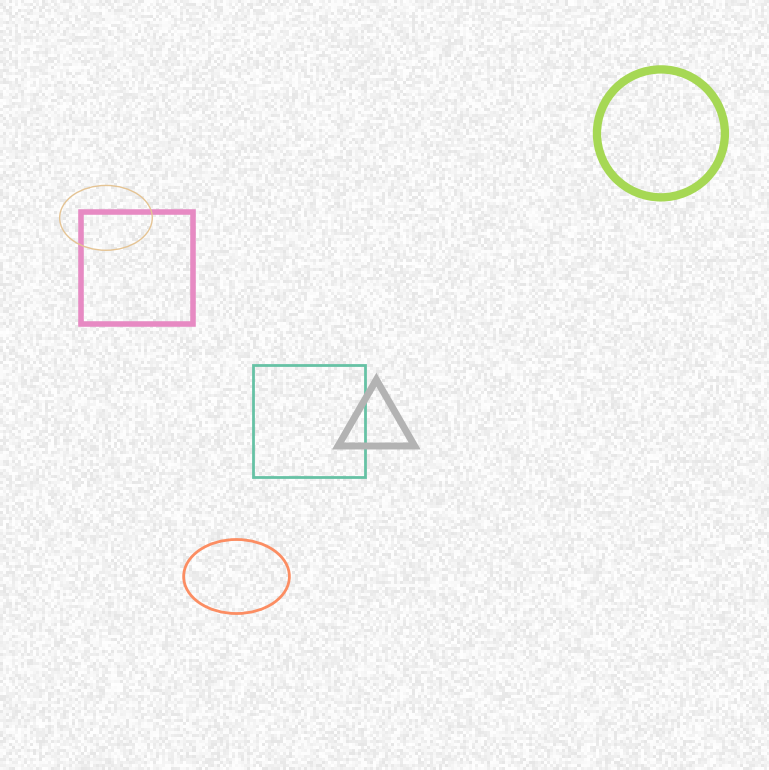[{"shape": "square", "thickness": 1, "radius": 0.36, "center": [0.401, 0.454]}, {"shape": "oval", "thickness": 1, "radius": 0.34, "center": [0.307, 0.251]}, {"shape": "square", "thickness": 2, "radius": 0.36, "center": [0.178, 0.652]}, {"shape": "circle", "thickness": 3, "radius": 0.42, "center": [0.858, 0.827]}, {"shape": "oval", "thickness": 0.5, "radius": 0.3, "center": [0.138, 0.717]}, {"shape": "triangle", "thickness": 2.5, "radius": 0.29, "center": [0.489, 0.45]}]